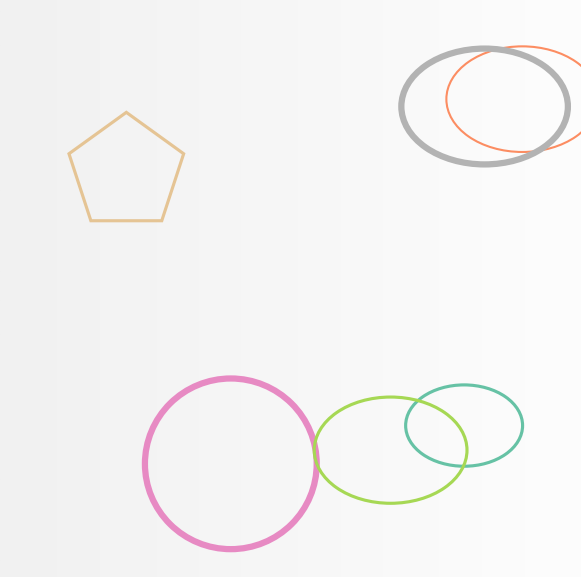[{"shape": "oval", "thickness": 1.5, "radius": 0.5, "center": [0.798, 0.262]}, {"shape": "oval", "thickness": 1, "radius": 0.65, "center": [0.899, 0.827]}, {"shape": "circle", "thickness": 3, "radius": 0.74, "center": [0.397, 0.196]}, {"shape": "oval", "thickness": 1.5, "radius": 0.66, "center": [0.672, 0.22]}, {"shape": "pentagon", "thickness": 1.5, "radius": 0.52, "center": [0.217, 0.701]}, {"shape": "oval", "thickness": 3, "radius": 0.72, "center": [0.834, 0.815]}]